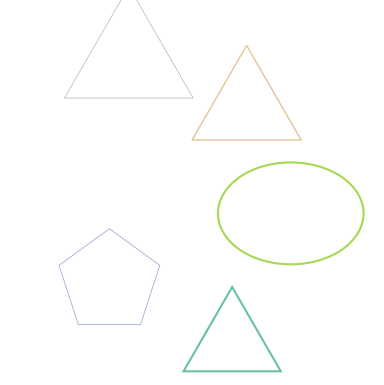[{"shape": "triangle", "thickness": 1.5, "radius": 0.73, "center": [0.603, 0.109]}, {"shape": "pentagon", "thickness": 0.5, "radius": 0.69, "center": [0.284, 0.268]}, {"shape": "oval", "thickness": 1.5, "radius": 0.95, "center": [0.755, 0.446]}, {"shape": "triangle", "thickness": 1, "radius": 0.82, "center": [0.641, 0.718]}, {"shape": "triangle", "thickness": 0.5, "radius": 0.97, "center": [0.335, 0.842]}]